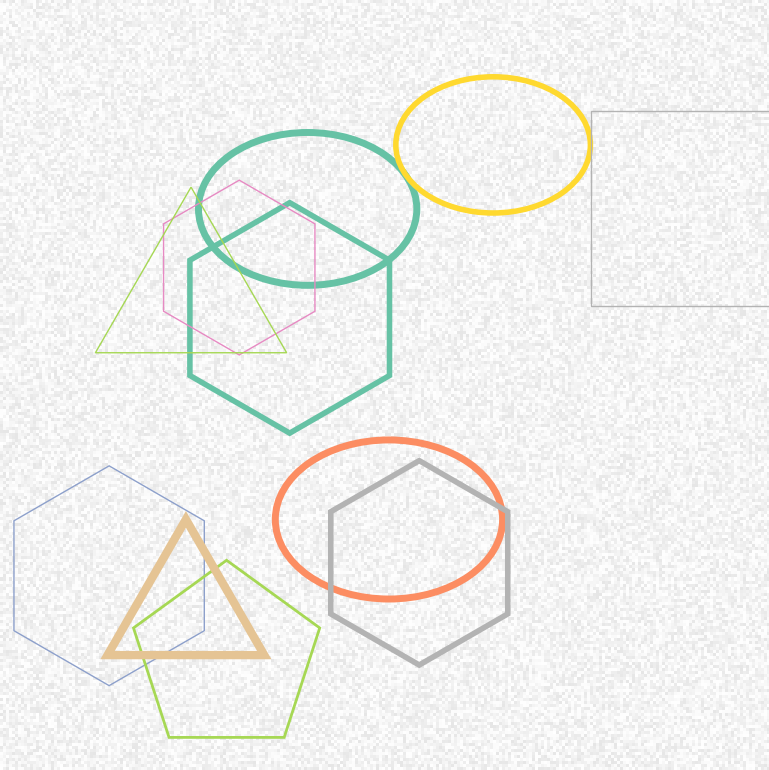[{"shape": "hexagon", "thickness": 2, "radius": 0.75, "center": [0.376, 0.587]}, {"shape": "oval", "thickness": 2.5, "radius": 0.71, "center": [0.4, 0.729]}, {"shape": "oval", "thickness": 2.5, "radius": 0.74, "center": [0.505, 0.325]}, {"shape": "hexagon", "thickness": 0.5, "radius": 0.71, "center": [0.142, 0.252]}, {"shape": "hexagon", "thickness": 0.5, "radius": 0.57, "center": [0.311, 0.653]}, {"shape": "pentagon", "thickness": 1, "radius": 0.64, "center": [0.294, 0.145]}, {"shape": "triangle", "thickness": 0.5, "radius": 0.72, "center": [0.248, 0.614]}, {"shape": "oval", "thickness": 2, "radius": 0.63, "center": [0.64, 0.812]}, {"shape": "triangle", "thickness": 3, "radius": 0.59, "center": [0.241, 0.208]}, {"shape": "square", "thickness": 0.5, "radius": 0.63, "center": [0.894, 0.729]}, {"shape": "hexagon", "thickness": 2, "radius": 0.66, "center": [0.544, 0.269]}]